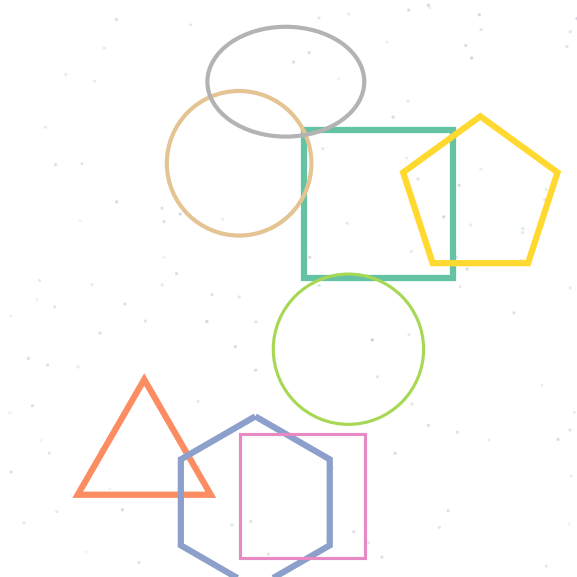[{"shape": "square", "thickness": 3, "radius": 0.64, "center": [0.655, 0.646]}, {"shape": "triangle", "thickness": 3, "radius": 0.67, "center": [0.25, 0.209]}, {"shape": "hexagon", "thickness": 3, "radius": 0.74, "center": [0.442, 0.129]}, {"shape": "square", "thickness": 1.5, "radius": 0.54, "center": [0.523, 0.14]}, {"shape": "circle", "thickness": 1.5, "radius": 0.65, "center": [0.603, 0.394]}, {"shape": "pentagon", "thickness": 3, "radius": 0.7, "center": [0.832, 0.657]}, {"shape": "circle", "thickness": 2, "radius": 0.63, "center": [0.414, 0.716]}, {"shape": "oval", "thickness": 2, "radius": 0.68, "center": [0.495, 0.858]}]